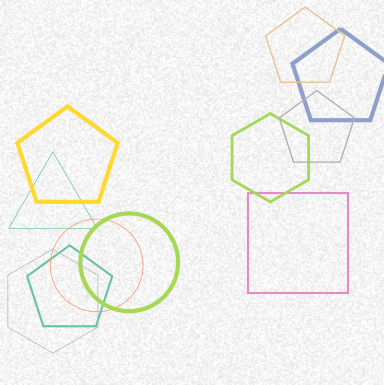[{"shape": "pentagon", "thickness": 1.5, "radius": 0.58, "center": [0.181, 0.247]}, {"shape": "triangle", "thickness": 0.5, "radius": 0.66, "center": [0.137, 0.473]}, {"shape": "circle", "thickness": 0.5, "radius": 0.6, "center": [0.251, 0.311]}, {"shape": "pentagon", "thickness": 3, "radius": 0.66, "center": [0.885, 0.794]}, {"shape": "square", "thickness": 1.5, "radius": 0.65, "center": [0.774, 0.368]}, {"shape": "hexagon", "thickness": 2, "radius": 0.57, "center": [0.702, 0.59]}, {"shape": "circle", "thickness": 3, "radius": 0.63, "center": [0.336, 0.319]}, {"shape": "pentagon", "thickness": 3, "radius": 0.68, "center": [0.175, 0.587]}, {"shape": "pentagon", "thickness": 1, "radius": 0.54, "center": [0.793, 0.874]}, {"shape": "hexagon", "thickness": 0.5, "radius": 0.67, "center": [0.137, 0.218]}, {"shape": "pentagon", "thickness": 1, "radius": 0.51, "center": [0.823, 0.662]}]